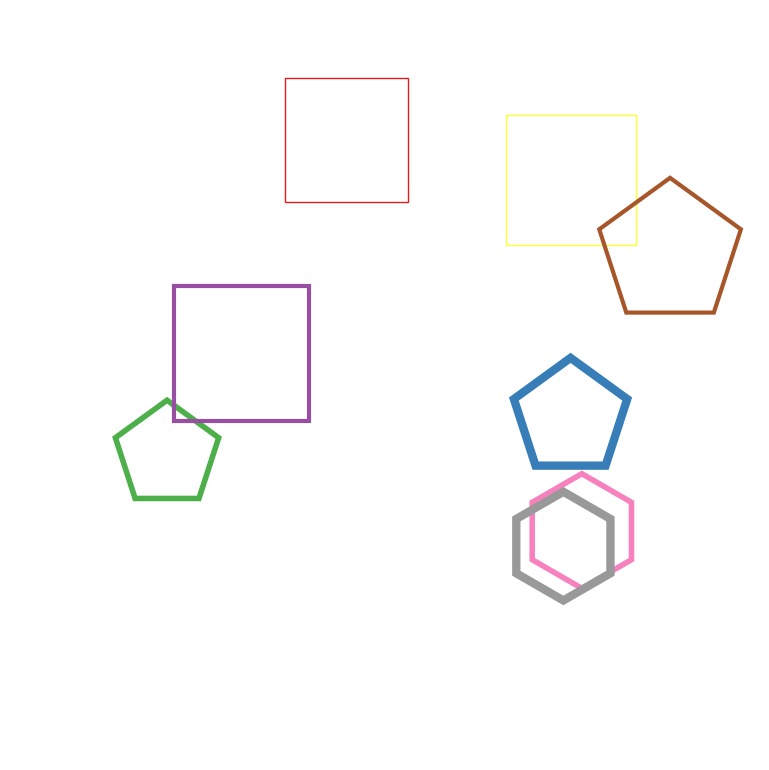[{"shape": "square", "thickness": 0.5, "radius": 0.4, "center": [0.45, 0.818]}, {"shape": "pentagon", "thickness": 3, "radius": 0.39, "center": [0.741, 0.458]}, {"shape": "pentagon", "thickness": 2, "radius": 0.35, "center": [0.217, 0.41]}, {"shape": "square", "thickness": 1.5, "radius": 0.44, "center": [0.313, 0.541]}, {"shape": "square", "thickness": 0.5, "radius": 0.42, "center": [0.742, 0.767]}, {"shape": "pentagon", "thickness": 1.5, "radius": 0.48, "center": [0.87, 0.672]}, {"shape": "hexagon", "thickness": 2, "radius": 0.37, "center": [0.756, 0.31]}, {"shape": "hexagon", "thickness": 3, "radius": 0.35, "center": [0.732, 0.291]}]